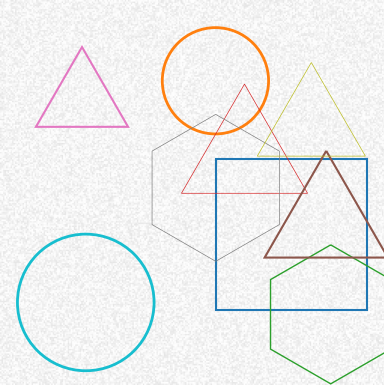[{"shape": "square", "thickness": 1.5, "radius": 0.98, "center": [0.758, 0.39]}, {"shape": "circle", "thickness": 2, "radius": 0.69, "center": [0.56, 0.79]}, {"shape": "hexagon", "thickness": 1, "radius": 0.9, "center": [0.859, 0.184]}, {"shape": "triangle", "thickness": 0.5, "radius": 0.95, "center": [0.635, 0.593]}, {"shape": "triangle", "thickness": 1.5, "radius": 0.92, "center": [0.847, 0.423]}, {"shape": "triangle", "thickness": 1.5, "radius": 0.69, "center": [0.213, 0.74]}, {"shape": "hexagon", "thickness": 0.5, "radius": 0.95, "center": [0.56, 0.512]}, {"shape": "triangle", "thickness": 0.5, "radius": 0.81, "center": [0.809, 0.676]}, {"shape": "circle", "thickness": 2, "radius": 0.89, "center": [0.223, 0.214]}]